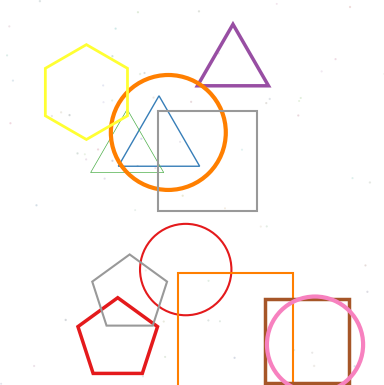[{"shape": "pentagon", "thickness": 2.5, "radius": 0.54, "center": [0.306, 0.118]}, {"shape": "circle", "thickness": 1.5, "radius": 0.59, "center": [0.482, 0.3]}, {"shape": "triangle", "thickness": 1, "radius": 0.61, "center": [0.413, 0.629]}, {"shape": "triangle", "thickness": 0.5, "radius": 0.55, "center": [0.33, 0.607]}, {"shape": "triangle", "thickness": 2.5, "radius": 0.53, "center": [0.605, 0.83]}, {"shape": "square", "thickness": 1.5, "radius": 0.75, "center": [0.611, 0.142]}, {"shape": "circle", "thickness": 3, "radius": 0.75, "center": [0.437, 0.656]}, {"shape": "hexagon", "thickness": 2, "radius": 0.62, "center": [0.224, 0.761]}, {"shape": "square", "thickness": 2.5, "radius": 0.55, "center": [0.798, 0.115]}, {"shape": "circle", "thickness": 3, "radius": 0.62, "center": [0.818, 0.105]}, {"shape": "square", "thickness": 1.5, "radius": 0.64, "center": [0.538, 0.582]}, {"shape": "pentagon", "thickness": 1.5, "radius": 0.51, "center": [0.337, 0.237]}]